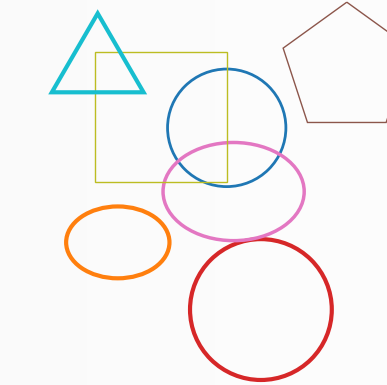[{"shape": "circle", "thickness": 2, "radius": 0.76, "center": [0.585, 0.668]}, {"shape": "oval", "thickness": 3, "radius": 0.67, "center": [0.304, 0.37]}, {"shape": "circle", "thickness": 3, "radius": 0.91, "center": [0.673, 0.196]}, {"shape": "pentagon", "thickness": 1, "radius": 0.86, "center": [0.895, 0.822]}, {"shape": "oval", "thickness": 2.5, "radius": 0.91, "center": [0.603, 0.502]}, {"shape": "square", "thickness": 1, "radius": 0.85, "center": [0.416, 0.695]}, {"shape": "triangle", "thickness": 3, "radius": 0.68, "center": [0.252, 0.829]}]